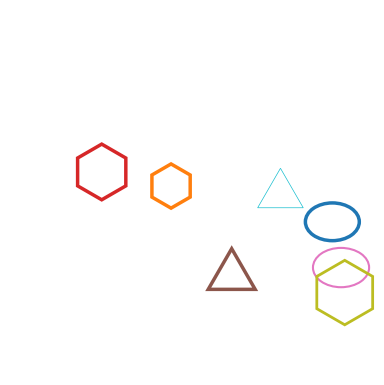[{"shape": "oval", "thickness": 2.5, "radius": 0.35, "center": [0.863, 0.424]}, {"shape": "hexagon", "thickness": 2.5, "radius": 0.29, "center": [0.444, 0.517]}, {"shape": "hexagon", "thickness": 2.5, "radius": 0.36, "center": [0.264, 0.553]}, {"shape": "triangle", "thickness": 2.5, "radius": 0.35, "center": [0.602, 0.284]}, {"shape": "oval", "thickness": 1.5, "radius": 0.36, "center": [0.886, 0.305]}, {"shape": "hexagon", "thickness": 2, "radius": 0.42, "center": [0.895, 0.24]}, {"shape": "triangle", "thickness": 0.5, "radius": 0.34, "center": [0.728, 0.495]}]